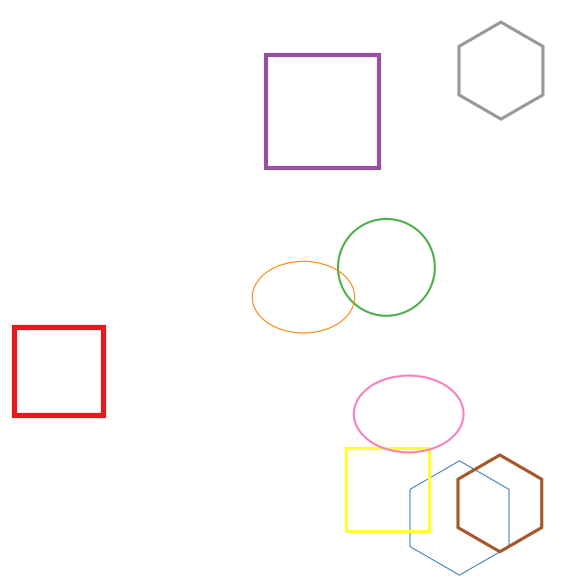[{"shape": "square", "thickness": 2.5, "radius": 0.38, "center": [0.101, 0.357]}, {"shape": "hexagon", "thickness": 0.5, "radius": 0.49, "center": [0.796, 0.102]}, {"shape": "circle", "thickness": 1, "radius": 0.42, "center": [0.669, 0.536]}, {"shape": "square", "thickness": 2, "radius": 0.49, "center": [0.559, 0.806]}, {"shape": "oval", "thickness": 0.5, "radius": 0.44, "center": [0.525, 0.485]}, {"shape": "square", "thickness": 1.5, "radius": 0.36, "center": [0.671, 0.151]}, {"shape": "hexagon", "thickness": 1.5, "radius": 0.42, "center": [0.866, 0.127]}, {"shape": "oval", "thickness": 1, "radius": 0.48, "center": [0.708, 0.282]}, {"shape": "hexagon", "thickness": 1.5, "radius": 0.42, "center": [0.867, 0.877]}]